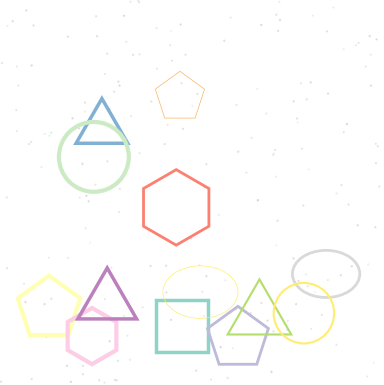[{"shape": "square", "thickness": 2.5, "radius": 0.34, "center": [0.474, 0.154]}, {"shape": "pentagon", "thickness": 3, "radius": 0.43, "center": [0.127, 0.199]}, {"shape": "pentagon", "thickness": 2, "radius": 0.42, "center": [0.618, 0.121]}, {"shape": "hexagon", "thickness": 2, "radius": 0.49, "center": [0.458, 0.461]}, {"shape": "triangle", "thickness": 2.5, "radius": 0.39, "center": [0.265, 0.667]}, {"shape": "pentagon", "thickness": 0.5, "radius": 0.34, "center": [0.467, 0.748]}, {"shape": "triangle", "thickness": 1.5, "radius": 0.48, "center": [0.674, 0.179]}, {"shape": "hexagon", "thickness": 3, "radius": 0.37, "center": [0.239, 0.127]}, {"shape": "oval", "thickness": 2, "radius": 0.44, "center": [0.847, 0.289]}, {"shape": "triangle", "thickness": 2.5, "radius": 0.44, "center": [0.278, 0.216]}, {"shape": "circle", "thickness": 3, "radius": 0.45, "center": [0.244, 0.593]}, {"shape": "circle", "thickness": 1.5, "radius": 0.39, "center": [0.789, 0.187]}, {"shape": "oval", "thickness": 0.5, "radius": 0.49, "center": [0.521, 0.241]}]